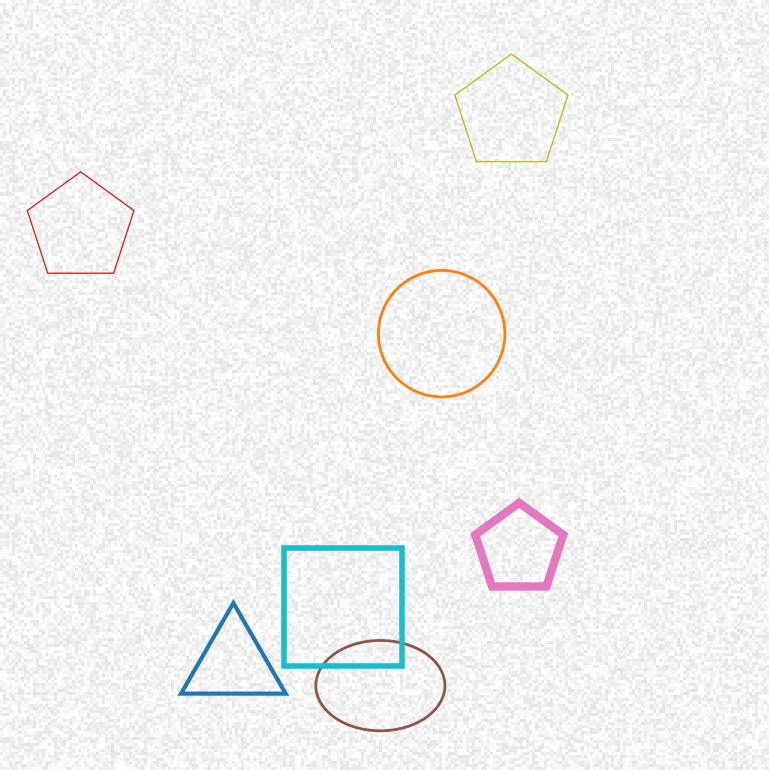[{"shape": "triangle", "thickness": 1.5, "radius": 0.39, "center": [0.303, 0.138]}, {"shape": "circle", "thickness": 1, "radius": 0.41, "center": [0.574, 0.567]}, {"shape": "pentagon", "thickness": 0.5, "radius": 0.36, "center": [0.105, 0.704]}, {"shape": "oval", "thickness": 1, "radius": 0.42, "center": [0.494, 0.11]}, {"shape": "pentagon", "thickness": 3, "radius": 0.3, "center": [0.674, 0.287]}, {"shape": "pentagon", "thickness": 0.5, "radius": 0.39, "center": [0.664, 0.853]}, {"shape": "square", "thickness": 2, "radius": 0.38, "center": [0.446, 0.212]}]